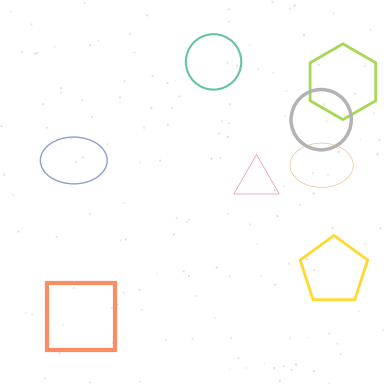[{"shape": "circle", "thickness": 1.5, "radius": 0.36, "center": [0.555, 0.839]}, {"shape": "square", "thickness": 3, "radius": 0.44, "center": [0.21, 0.178]}, {"shape": "oval", "thickness": 1, "radius": 0.43, "center": [0.192, 0.583]}, {"shape": "triangle", "thickness": 0.5, "radius": 0.34, "center": [0.666, 0.53]}, {"shape": "hexagon", "thickness": 2, "radius": 0.49, "center": [0.891, 0.788]}, {"shape": "pentagon", "thickness": 2, "radius": 0.46, "center": [0.867, 0.296]}, {"shape": "oval", "thickness": 0.5, "radius": 0.41, "center": [0.835, 0.571]}, {"shape": "circle", "thickness": 2.5, "radius": 0.39, "center": [0.834, 0.689]}]